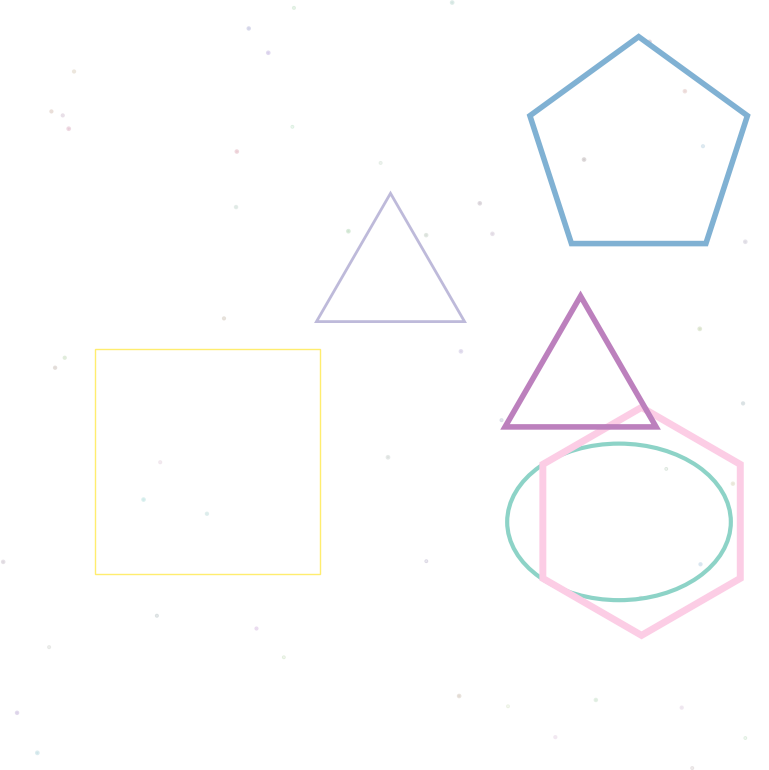[{"shape": "oval", "thickness": 1.5, "radius": 0.73, "center": [0.804, 0.322]}, {"shape": "triangle", "thickness": 1, "radius": 0.56, "center": [0.507, 0.638]}, {"shape": "pentagon", "thickness": 2, "radius": 0.74, "center": [0.829, 0.804]}, {"shape": "hexagon", "thickness": 2.5, "radius": 0.74, "center": [0.833, 0.323]}, {"shape": "triangle", "thickness": 2, "radius": 0.57, "center": [0.754, 0.502]}, {"shape": "square", "thickness": 0.5, "radius": 0.73, "center": [0.269, 0.4]}]